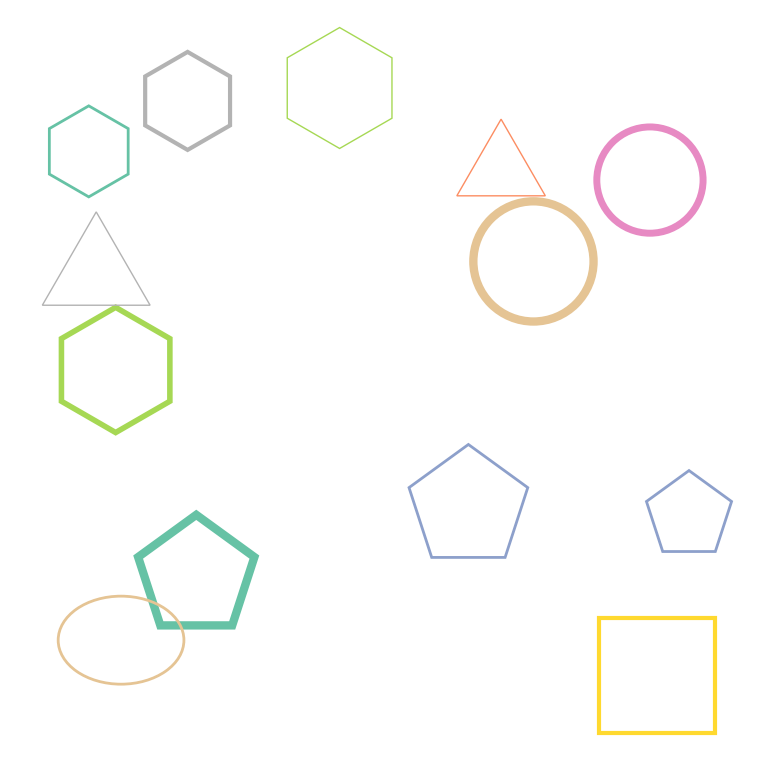[{"shape": "hexagon", "thickness": 1, "radius": 0.3, "center": [0.115, 0.803]}, {"shape": "pentagon", "thickness": 3, "radius": 0.4, "center": [0.255, 0.252]}, {"shape": "triangle", "thickness": 0.5, "radius": 0.33, "center": [0.651, 0.779]}, {"shape": "pentagon", "thickness": 1, "radius": 0.41, "center": [0.608, 0.342]}, {"shape": "pentagon", "thickness": 1, "radius": 0.29, "center": [0.895, 0.331]}, {"shape": "circle", "thickness": 2.5, "radius": 0.35, "center": [0.844, 0.766]}, {"shape": "hexagon", "thickness": 0.5, "radius": 0.39, "center": [0.441, 0.886]}, {"shape": "hexagon", "thickness": 2, "radius": 0.41, "center": [0.15, 0.52]}, {"shape": "square", "thickness": 1.5, "radius": 0.37, "center": [0.853, 0.123]}, {"shape": "oval", "thickness": 1, "radius": 0.41, "center": [0.157, 0.169]}, {"shape": "circle", "thickness": 3, "radius": 0.39, "center": [0.693, 0.66]}, {"shape": "hexagon", "thickness": 1.5, "radius": 0.32, "center": [0.244, 0.869]}, {"shape": "triangle", "thickness": 0.5, "radius": 0.4, "center": [0.125, 0.644]}]